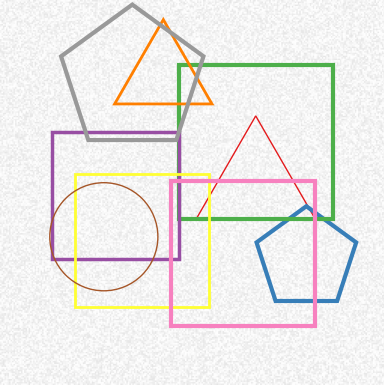[{"shape": "triangle", "thickness": 1, "radius": 0.9, "center": [0.664, 0.52]}, {"shape": "pentagon", "thickness": 3, "radius": 0.68, "center": [0.796, 0.328]}, {"shape": "square", "thickness": 3, "radius": 1.0, "center": [0.666, 0.632]}, {"shape": "square", "thickness": 2.5, "radius": 0.83, "center": [0.301, 0.493]}, {"shape": "triangle", "thickness": 2, "radius": 0.73, "center": [0.424, 0.803]}, {"shape": "square", "thickness": 2, "radius": 0.87, "center": [0.369, 0.375]}, {"shape": "circle", "thickness": 1, "radius": 0.7, "center": [0.27, 0.385]}, {"shape": "square", "thickness": 3, "radius": 0.94, "center": [0.632, 0.341]}, {"shape": "pentagon", "thickness": 3, "radius": 0.97, "center": [0.344, 0.794]}]